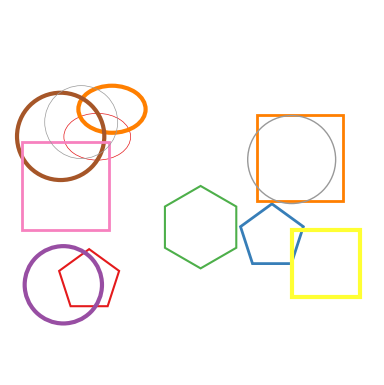[{"shape": "oval", "thickness": 0.5, "radius": 0.43, "center": [0.253, 0.645]}, {"shape": "pentagon", "thickness": 1.5, "radius": 0.41, "center": [0.231, 0.271]}, {"shape": "pentagon", "thickness": 2, "radius": 0.43, "center": [0.706, 0.385]}, {"shape": "hexagon", "thickness": 1.5, "radius": 0.54, "center": [0.521, 0.41]}, {"shape": "circle", "thickness": 3, "radius": 0.5, "center": [0.164, 0.26]}, {"shape": "oval", "thickness": 3, "radius": 0.44, "center": [0.291, 0.716]}, {"shape": "square", "thickness": 2, "radius": 0.56, "center": [0.779, 0.59]}, {"shape": "square", "thickness": 3, "radius": 0.44, "center": [0.847, 0.317]}, {"shape": "circle", "thickness": 3, "radius": 0.57, "center": [0.158, 0.646]}, {"shape": "square", "thickness": 2, "radius": 0.57, "center": [0.17, 0.517]}, {"shape": "circle", "thickness": 0.5, "radius": 0.47, "center": [0.211, 0.683]}, {"shape": "circle", "thickness": 1, "radius": 0.57, "center": [0.758, 0.586]}]